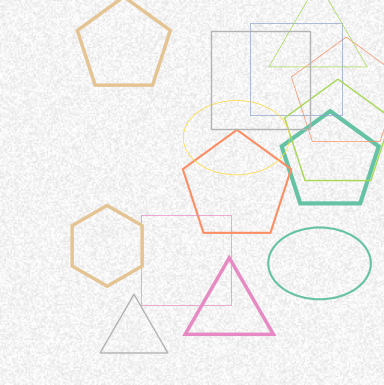[{"shape": "oval", "thickness": 1.5, "radius": 0.67, "center": [0.83, 0.316]}, {"shape": "pentagon", "thickness": 3, "radius": 0.66, "center": [0.858, 0.579]}, {"shape": "pentagon", "thickness": 1.5, "radius": 0.74, "center": [0.615, 0.515]}, {"shape": "pentagon", "thickness": 0.5, "radius": 0.75, "center": [0.899, 0.754]}, {"shape": "square", "thickness": 0.5, "radius": 0.59, "center": [0.769, 0.821]}, {"shape": "square", "thickness": 0.5, "radius": 0.58, "center": [0.484, 0.325]}, {"shape": "triangle", "thickness": 2.5, "radius": 0.66, "center": [0.596, 0.198]}, {"shape": "pentagon", "thickness": 1, "radius": 0.73, "center": [0.878, 0.649]}, {"shape": "triangle", "thickness": 0.5, "radius": 0.74, "center": [0.826, 0.9]}, {"shape": "oval", "thickness": 0.5, "radius": 0.69, "center": [0.614, 0.642]}, {"shape": "pentagon", "thickness": 2.5, "radius": 0.63, "center": [0.322, 0.882]}, {"shape": "hexagon", "thickness": 2.5, "radius": 0.52, "center": [0.278, 0.361]}, {"shape": "triangle", "thickness": 1, "radius": 0.51, "center": [0.348, 0.134]}, {"shape": "square", "thickness": 1, "radius": 0.64, "center": [0.676, 0.793]}]